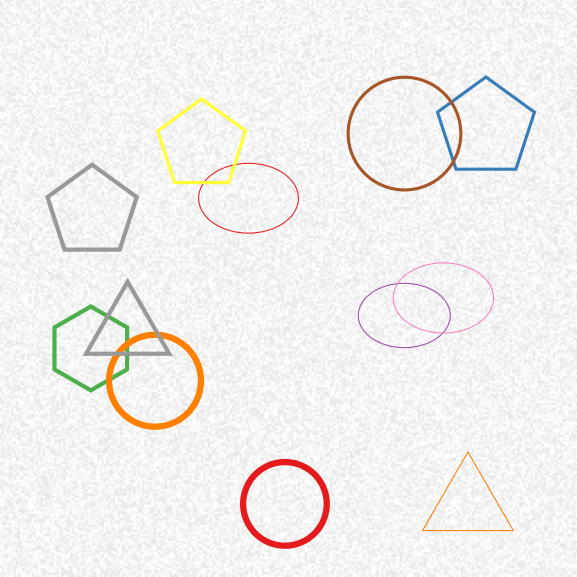[{"shape": "circle", "thickness": 3, "radius": 0.36, "center": [0.493, 0.127]}, {"shape": "oval", "thickness": 0.5, "radius": 0.43, "center": [0.43, 0.656]}, {"shape": "pentagon", "thickness": 1.5, "radius": 0.44, "center": [0.841, 0.778]}, {"shape": "hexagon", "thickness": 2, "radius": 0.36, "center": [0.157, 0.396]}, {"shape": "oval", "thickness": 0.5, "radius": 0.4, "center": [0.7, 0.453]}, {"shape": "circle", "thickness": 3, "radius": 0.4, "center": [0.268, 0.34]}, {"shape": "triangle", "thickness": 0.5, "radius": 0.45, "center": [0.81, 0.126]}, {"shape": "pentagon", "thickness": 1.5, "radius": 0.4, "center": [0.349, 0.748]}, {"shape": "circle", "thickness": 1.5, "radius": 0.49, "center": [0.7, 0.768]}, {"shape": "oval", "thickness": 0.5, "radius": 0.43, "center": [0.768, 0.483]}, {"shape": "pentagon", "thickness": 2, "radius": 0.41, "center": [0.159, 0.633]}, {"shape": "triangle", "thickness": 2, "radius": 0.42, "center": [0.221, 0.428]}]